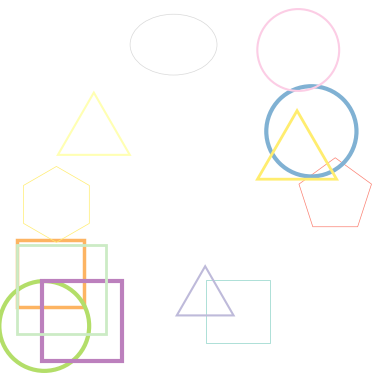[{"shape": "square", "thickness": 0.5, "radius": 0.41, "center": [0.618, 0.191]}, {"shape": "triangle", "thickness": 1.5, "radius": 0.54, "center": [0.244, 0.652]}, {"shape": "triangle", "thickness": 1.5, "radius": 0.43, "center": [0.533, 0.223]}, {"shape": "pentagon", "thickness": 0.5, "radius": 0.5, "center": [0.871, 0.491]}, {"shape": "circle", "thickness": 3, "radius": 0.59, "center": [0.809, 0.659]}, {"shape": "square", "thickness": 2.5, "radius": 0.43, "center": [0.131, 0.29]}, {"shape": "circle", "thickness": 3, "radius": 0.58, "center": [0.115, 0.153]}, {"shape": "circle", "thickness": 1.5, "radius": 0.53, "center": [0.775, 0.87]}, {"shape": "oval", "thickness": 0.5, "radius": 0.56, "center": [0.451, 0.884]}, {"shape": "square", "thickness": 3, "radius": 0.52, "center": [0.213, 0.167]}, {"shape": "square", "thickness": 2, "radius": 0.57, "center": [0.16, 0.248]}, {"shape": "triangle", "thickness": 2, "radius": 0.59, "center": [0.772, 0.594]}, {"shape": "hexagon", "thickness": 0.5, "radius": 0.49, "center": [0.147, 0.469]}]